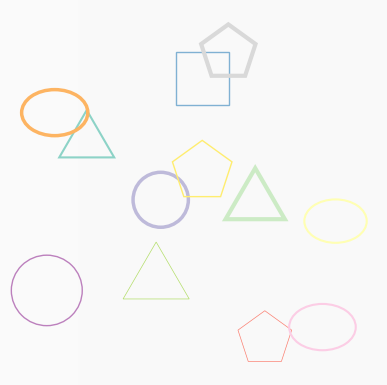[{"shape": "triangle", "thickness": 1.5, "radius": 0.41, "center": [0.224, 0.632]}, {"shape": "oval", "thickness": 1.5, "radius": 0.4, "center": [0.866, 0.426]}, {"shape": "circle", "thickness": 2.5, "radius": 0.36, "center": [0.415, 0.481]}, {"shape": "pentagon", "thickness": 0.5, "radius": 0.36, "center": [0.683, 0.12]}, {"shape": "square", "thickness": 1, "radius": 0.34, "center": [0.523, 0.796]}, {"shape": "oval", "thickness": 2.5, "radius": 0.43, "center": [0.141, 0.707]}, {"shape": "triangle", "thickness": 0.5, "radius": 0.49, "center": [0.403, 0.273]}, {"shape": "oval", "thickness": 1.5, "radius": 0.43, "center": [0.832, 0.15]}, {"shape": "pentagon", "thickness": 3, "radius": 0.37, "center": [0.589, 0.863]}, {"shape": "circle", "thickness": 1, "radius": 0.46, "center": [0.121, 0.246]}, {"shape": "triangle", "thickness": 3, "radius": 0.44, "center": [0.659, 0.475]}, {"shape": "pentagon", "thickness": 1, "radius": 0.4, "center": [0.522, 0.555]}]